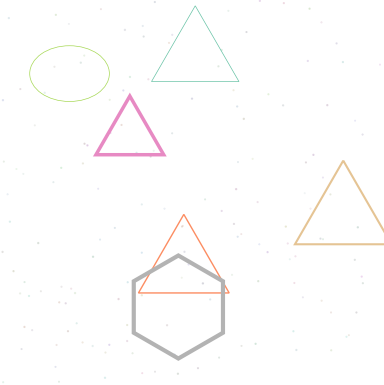[{"shape": "triangle", "thickness": 0.5, "radius": 0.66, "center": [0.507, 0.854]}, {"shape": "triangle", "thickness": 1, "radius": 0.68, "center": [0.477, 0.307]}, {"shape": "triangle", "thickness": 2.5, "radius": 0.51, "center": [0.337, 0.649]}, {"shape": "oval", "thickness": 0.5, "radius": 0.52, "center": [0.181, 0.809]}, {"shape": "triangle", "thickness": 1.5, "radius": 0.72, "center": [0.892, 0.438]}, {"shape": "hexagon", "thickness": 3, "radius": 0.67, "center": [0.463, 0.203]}]